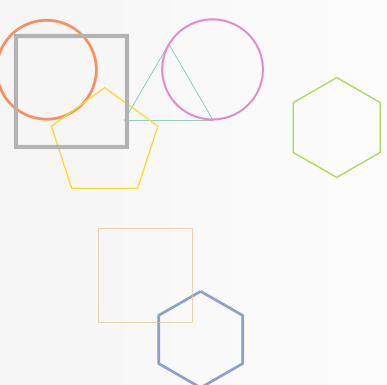[{"shape": "triangle", "thickness": 0.5, "radius": 0.66, "center": [0.436, 0.753]}, {"shape": "circle", "thickness": 2, "radius": 0.64, "center": [0.12, 0.819]}, {"shape": "hexagon", "thickness": 2, "radius": 0.63, "center": [0.518, 0.118]}, {"shape": "circle", "thickness": 1.5, "radius": 0.65, "center": [0.549, 0.82]}, {"shape": "hexagon", "thickness": 1, "radius": 0.65, "center": [0.869, 0.669]}, {"shape": "pentagon", "thickness": 1, "radius": 0.72, "center": [0.27, 0.628]}, {"shape": "square", "thickness": 0.5, "radius": 0.61, "center": [0.375, 0.285]}, {"shape": "square", "thickness": 3, "radius": 0.72, "center": [0.184, 0.762]}]